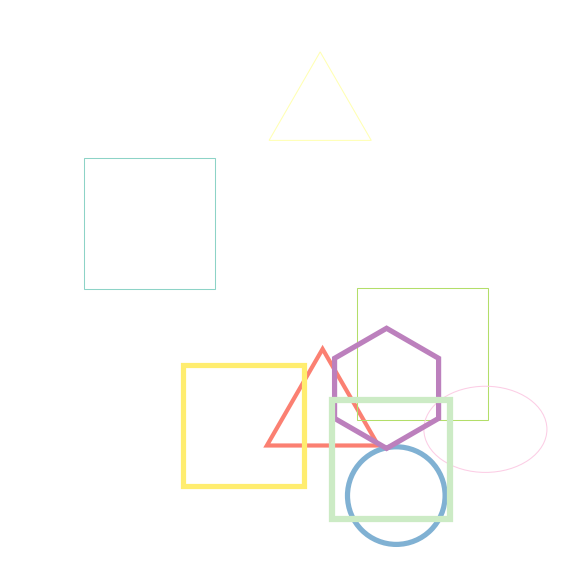[{"shape": "square", "thickness": 0.5, "radius": 0.57, "center": [0.259, 0.612]}, {"shape": "triangle", "thickness": 0.5, "radius": 0.51, "center": [0.554, 0.807]}, {"shape": "triangle", "thickness": 2, "radius": 0.56, "center": [0.559, 0.283]}, {"shape": "circle", "thickness": 2.5, "radius": 0.42, "center": [0.686, 0.141]}, {"shape": "square", "thickness": 0.5, "radius": 0.57, "center": [0.732, 0.387]}, {"shape": "oval", "thickness": 0.5, "radius": 0.53, "center": [0.841, 0.256]}, {"shape": "hexagon", "thickness": 2.5, "radius": 0.52, "center": [0.669, 0.327]}, {"shape": "square", "thickness": 3, "radius": 0.51, "center": [0.677, 0.204]}, {"shape": "square", "thickness": 2.5, "radius": 0.53, "center": [0.422, 0.262]}]